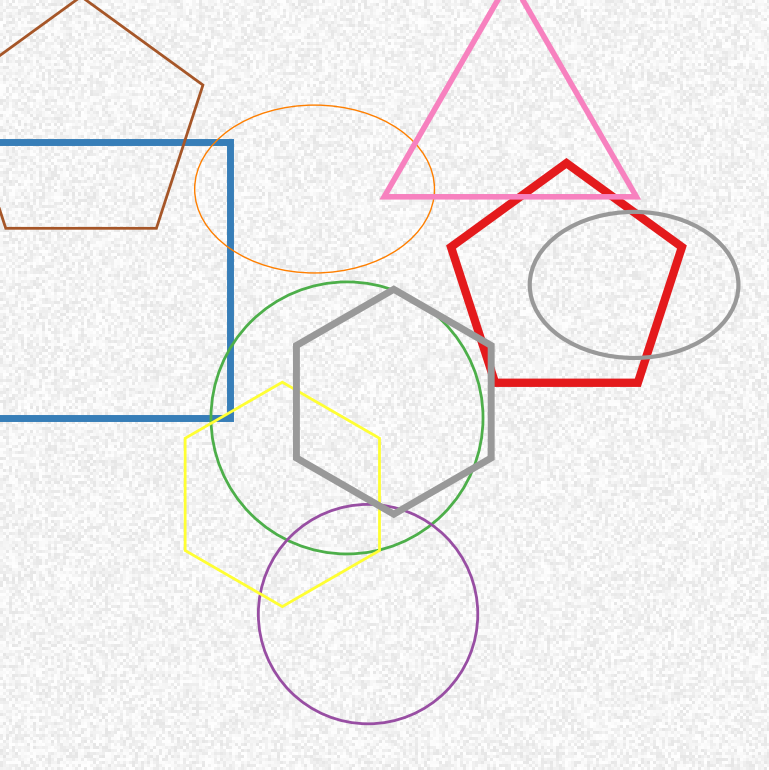[{"shape": "pentagon", "thickness": 3, "radius": 0.79, "center": [0.736, 0.63]}, {"shape": "square", "thickness": 2.5, "radius": 0.89, "center": [0.121, 0.636]}, {"shape": "circle", "thickness": 1, "radius": 0.88, "center": [0.451, 0.457]}, {"shape": "circle", "thickness": 1, "radius": 0.71, "center": [0.478, 0.202]}, {"shape": "oval", "thickness": 0.5, "radius": 0.78, "center": [0.409, 0.755]}, {"shape": "hexagon", "thickness": 1, "radius": 0.73, "center": [0.367, 0.358]}, {"shape": "pentagon", "thickness": 1, "radius": 0.83, "center": [0.105, 0.838]}, {"shape": "triangle", "thickness": 2, "radius": 0.95, "center": [0.663, 0.839]}, {"shape": "oval", "thickness": 1.5, "radius": 0.68, "center": [0.823, 0.63]}, {"shape": "hexagon", "thickness": 2.5, "radius": 0.73, "center": [0.511, 0.478]}]